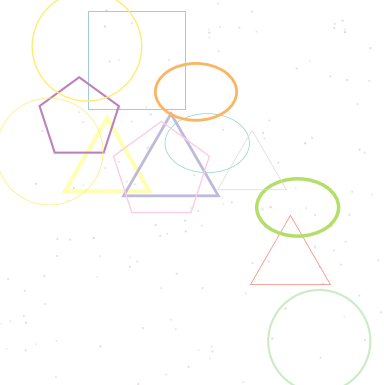[{"shape": "oval", "thickness": 0.5, "radius": 0.55, "center": [0.538, 0.628]}, {"shape": "triangle", "thickness": 3, "radius": 0.63, "center": [0.278, 0.567]}, {"shape": "triangle", "thickness": 2, "radius": 0.71, "center": [0.444, 0.562]}, {"shape": "triangle", "thickness": 0.5, "radius": 0.6, "center": [0.754, 0.321]}, {"shape": "square", "thickness": 0.5, "radius": 0.63, "center": [0.354, 0.844]}, {"shape": "oval", "thickness": 2, "radius": 0.53, "center": [0.509, 0.761]}, {"shape": "oval", "thickness": 2.5, "radius": 0.53, "center": [0.773, 0.461]}, {"shape": "pentagon", "thickness": 1, "radius": 0.65, "center": [0.419, 0.554]}, {"shape": "triangle", "thickness": 0.5, "radius": 0.52, "center": [0.655, 0.559]}, {"shape": "pentagon", "thickness": 1.5, "radius": 0.54, "center": [0.206, 0.691]}, {"shape": "circle", "thickness": 1.5, "radius": 0.66, "center": [0.829, 0.114]}, {"shape": "circle", "thickness": 1, "radius": 0.71, "center": [0.226, 0.88]}, {"shape": "circle", "thickness": 0.5, "radius": 0.69, "center": [0.129, 0.606]}]